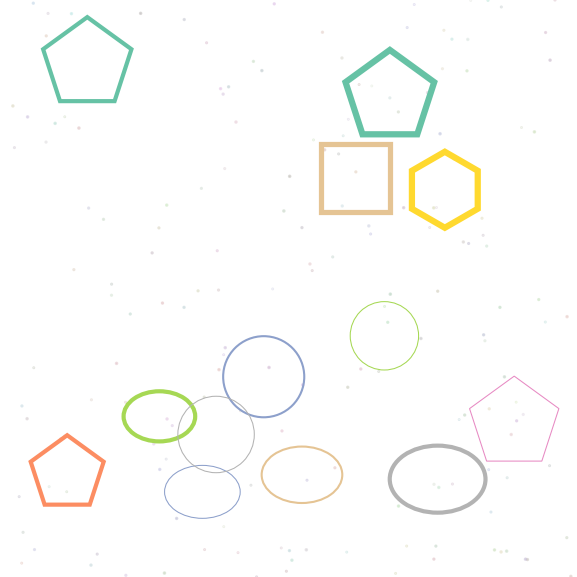[{"shape": "pentagon", "thickness": 3, "radius": 0.4, "center": [0.675, 0.832]}, {"shape": "pentagon", "thickness": 2, "radius": 0.4, "center": [0.151, 0.889]}, {"shape": "pentagon", "thickness": 2, "radius": 0.33, "center": [0.116, 0.179]}, {"shape": "oval", "thickness": 0.5, "radius": 0.33, "center": [0.35, 0.147]}, {"shape": "circle", "thickness": 1, "radius": 0.35, "center": [0.457, 0.347]}, {"shape": "pentagon", "thickness": 0.5, "radius": 0.41, "center": [0.89, 0.266]}, {"shape": "oval", "thickness": 2, "radius": 0.31, "center": [0.276, 0.278]}, {"shape": "circle", "thickness": 0.5, "radius": 0.3, "center": [0.666, 0.418]}, {"shape": "hexagon", "thickness": 3, "radius": 0.33, "center": [0.77, 0.671]}, {"shape": "square", "thickness": 2.5, "radius": 0.3, "center": [0.615, 0.691]}, {"shape": "oval", "thickness": 1, "radius": 0.35, "center": [0.523, 0.177]}, {"shape": "oval", "thickness": 2, "radius": 0.41, "center": [0.758, 0.169]}, {"shape": "circle", "thickness": 0.5, "radius": 0.33, "center": [0.374, 0.247]}]